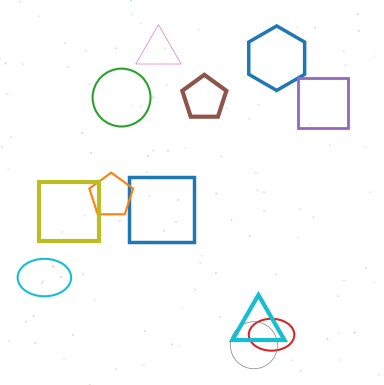[{"shape": "hexagon", "thickness": 2.5, "radius": 0.42, "center": [0.719, 0.849]}, {"shape": "square", "thickness": 2.5, "radius": 0.42, "center": [0.418, 0.456]}, {"shape": "pentagon", "thickness": 1.5, "radius": 0.3, "center": [0.289, 0.492]}, {"shape": "circle", "thickness": 1.5, "radius": 0.38, "center": [0.316, 0.747]}, {"shape": "oval", "thickness": 1.5, "radius": 0.3, "center": [0.705, 0.131]}, {"shape": "square", "thickness": 2, "radius": 0.33, "center": [0.839, 0.732]}, {"shape": "pentagon", "thickness": 3, "radius": 0.3, "center": [0.531, 0.746]}, {"shape": "triangle", "thickness": 0.5, "radius": 0.34, "center": [0.412, 0.868]}, {"shape": "circle", "thickness": 0.5, "radius": 0.31, "center": [0.66, 0.103]}, {"shape": "square", "thickness": 3, "radius": 0.38, "center": [0.179, 0.452]}, {"shape": "triangle", "thickness": 3, "radius": 0.39, "center": [0.671, 0.156]}, {"shape": "oval", "thickness": 1.5, "radius": 0.35, "center": [0.115, 0.279]}]